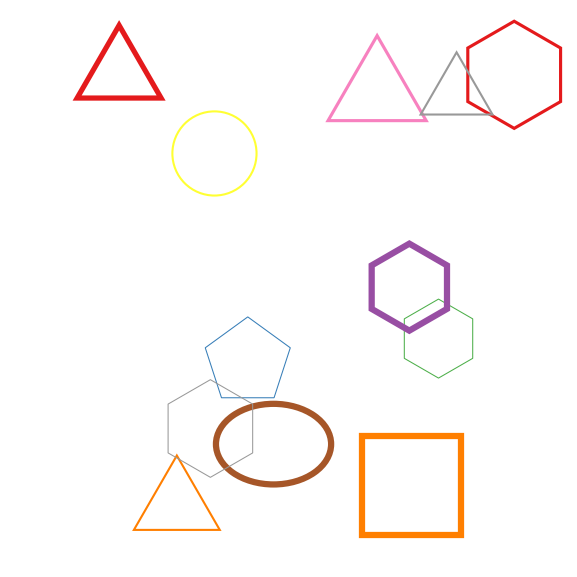[{"shape": "hexagon", "thickness": 1.5, "radius": 0.46, "center": [0.89, 0.87]}, {"shape": "triangle", "thickness": 2.5, "radius": 0.42, "center": [0.206, 0.871]}, {"shape": "pentagon", "thickness": 0.5, "radius": 0.39, "center": [0.429, 0.373]}, {"shape": "hexagon", "thickness": 0.5, "radius": 0.34, "center": [0.759, 0.413]}, {"shape": "hexagon", "thickness": 3, "radius": 0.38, "center": [0.709, 0.502]}, {"shape": "square", "thickness": 3, "radius": 0.43, "center": [0.712, 0.159]}, {"shape": "triangle", "thickness": 1, "radius": 0.43, "center": [0.306, 0.124]}, {"shape": "circle", "thickness": 1, "radius": 0.36, "center": [0.371, 0.733]}, {"shape": "oval", "thickness": 3, "radius": 0.5, "center": [0.474, 0.23]}, {"shape": "triangle", "thickness": 1.5, "radius": 0.49, "center": [0.653, 0.839]}, {"shape": "hexagon", "thickness": 0.5, "radius": 0.42, "center": [0.364, 0.257]}, {"shape": "triangle", "thickness": 1, "radius": 0.36, "center": [0.791, 0.837]}]